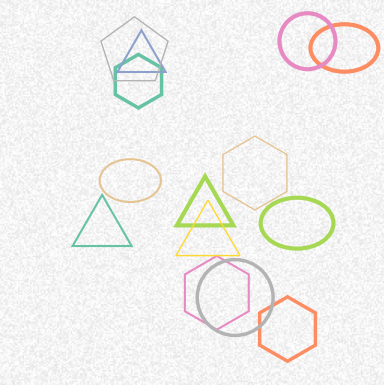[{"shape": "triangle", "thickness": 1.5, "radius": 0.44, "center": [0.265, 0.405]}, {"shape": "hexagon", "thickness": 2.5, "radius": 0.35, "center": [0.36, 0.789]}, {"shape": "oval", "thickness": 3, "radius": 0.44, "center": [0.894, 0.875]}, {"shape": "hexagon", "thickness": 2.5, "radius": 0.42, "center": [0.747, 0.145]}, {"shape": "triangle", "thickness": 1.5, "radius": 0.36, "center": [0.367, 0.849]}, {"shape": "circle", "thickness": 3, "radius": 0.36, "center": [0.799, 0.893]}, {"shape": "hexagon", "thickness": 1.5, "radius": 0.48, "center": [0.563, 0.239]}, {"shape": "triangle", "thickness": 3, "radius": 0.42, "center": [0.533, 0.457]}, {"shape": "oval", "thickness": 3, "radius": 0.47, "center": [0.772, 0.42]}, {"shape": "triangle", "thickness": 1, "radius": 0.48, "center": [0.54, 0.384]}, {"shape": "hexagon", "thickness": 1, "radius": 0.48, "center": [0.662, 0.551]}, {"shape": "oval", "thickness": 1.5, "radius": 0.4, "center": [0.338, 0.531]}, {"shape": "pentagon", "thickness": 1, "radius": 0.46, "center": [0.349, 0.865]}, {"shape": "circle", "thickness": 2.5, "radius": 0.49, "center": [0.611, 0.227]}]